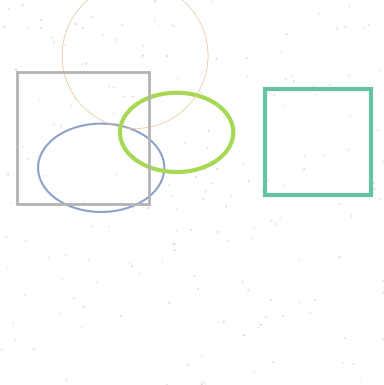[{"shape": "square", "thickness": 3, "radius": 0.69, "center": [0.826, 0.63]}, {"shape": "oval", "thickness": 1.5, "radius": 0.82, "center": [0.263, 0.564]}, {"shape": "oval", "thickness": 3, "radius": 0.74, "center": [0.459, 0.656]}, {"shape": "circle", "thickness": 0.5, "radius": 0.95, "center": [0.351, 0.856]}, {"shape": "square", "thickness": 2, "radius": 0.85, "center": [0.216, 0.642]}]